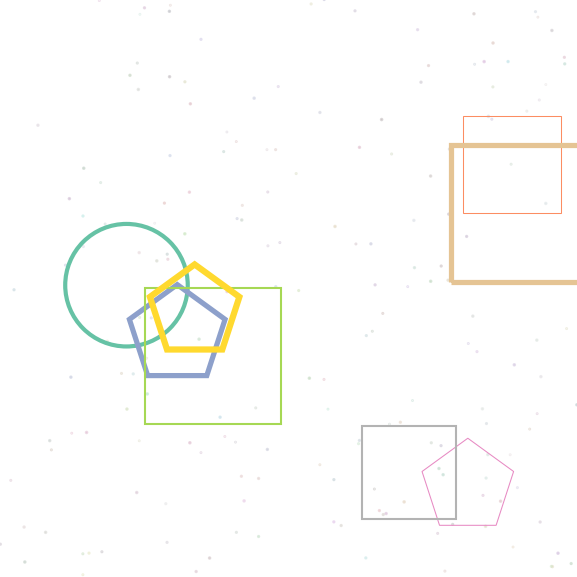[{"shape": "circle", "thickness": 2, "radius": 0.53, "center": [0.219, 0.505]}, {"shape": "square", "thickness": 0.5, "radius": 0.42, "center": [0.887, 0.715]}, {"shape": "pentagon", "thickness": 2.5, "radius": 0.44, "center": [0.307, 0.419]}, {"shape": "pentagon", "thickness": 0.5, "radius": 0.42, "center": [0.81, 0.157]}, {"shape": "square", "thickness": 1, "radius": 0.59, "center": [0.369, 0.383]}, {"shape": "pentagon", "thickness": 3, "radius": 0.41, "center": [0.337, 0.46]}, {"shape": "square", "thickness": 2.5, "radius": 0.59, "center": [0.899, 0.629]}, {"shape": "square", "thickness": 1, "radius": 0.4, "center": [0.708, 0.181]}]